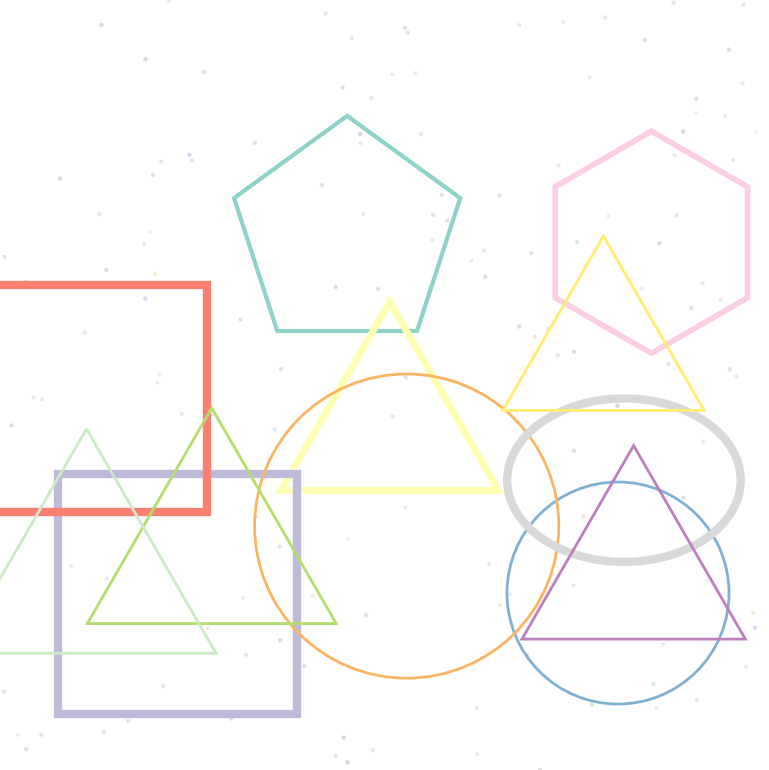[{"shape": "pentagon", "thickness": 1.5, "radius": 0.77, "center": [0.451, 0.695]}, {"shape": "triangle", "thickness": 2.5, "radius": 0.82, "center": [0.506, 0.445]}, {"shape": "square", "thickness": 3, "radius": 0.78, "center": [0.231, 0.229]}, {"shape": "square", "thickness": 3, "radius": 0.74, "center": [0.121, 0.483]}, {"shape": "circle", "thickness": 1, "radius": 0.72, "center": [0.803, 0.23]}, {"shape": "circle", "thickness": 1, "radius": 0.99, "center": [0.528, 0.317]}, {"shape": "triangle", "thickness": 1, "radius": 0.93, "center": [0.275, 0.283]}, {"shape": "hexagon", "thickness": 2, "radius": 0.72, "center": [0.846, 0.685]}, {"shape": "oval", "thickness": 3, "radius": 0.76, "center": [0.81, 0.376]}, {"shape": "triangle", "thickness": 1, "radius": 0.84, "center": [0.823, 0.254]}, {"shape": "triangle", "thickness": 1, "radius": 0.97, "center": [0.112, 0.249]}, {"shape": "triangle", "thickness": 1, "radius": 0.75, "center": [0.784, 0.542]}]